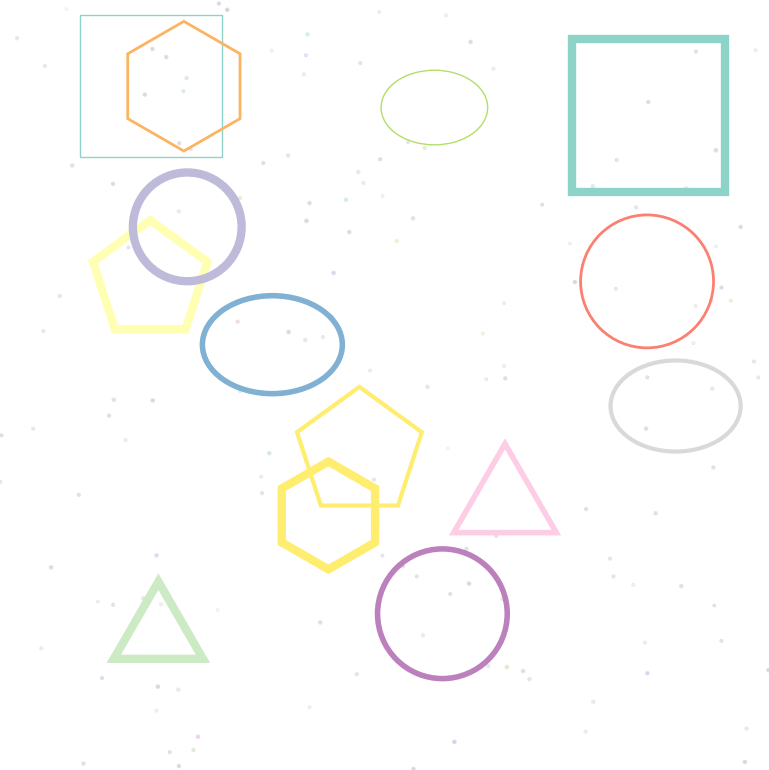[{"shape": "square", "thickness": 3, "radius": 0.5, "center": [0.842, 0.85]}, {"shape": "square", "thickness": 0.5, "radius": 0.46, "center": [0.196, 0.889]}, {"shape": "pentagon", "thickness": 3, "radius": 0.39, "center": [0.195, 0.636]}, {"shape": "circle", "thickness": 3, "radius": 0.35, "center": [0.243, 0.705]}, {"shape": "circle", "thickness": 1, "radius": 0.43, "center": [0.84, 0.635]}, {"shape": "oval", "thickness": 2, "radius": 0.45, "center": [0.354, 0.552]}, {"shape": "hexagon", "thickness": 1, "radius": 0.42, "center": [0.239, 0.888]}, {"shape": "oval", "thickness": 0.5, "radius": 0.35, "center": [0.564, 0.86]}, {"shape": "triangle", "thickness": 2, "radius": 0.38, "center": [0.656, 0.347]}, {"shape": "oval", "thickness": 1.5, "radius": 0.42, "center": [0.877, 0.473]}, {"shape": "circle", "thickness": 2, "radius": 0.42, "center": [0.575, 0.203]}, {"shape": "triangle", "thickness": 3, "radius": 0.33, "center": [0.206, 0.178]}, {"shape": "pentagon", "thickness": 1.5, "radius": 0.43, "center": [0.467, 0.412]}, {"shape": "hexagon", "thickness": 3, "radius": 0.35, "center": [0.427, 0.331]}]